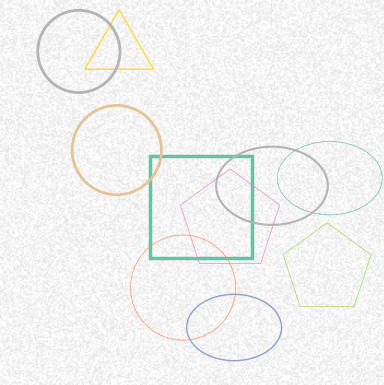[{"shape": "oval", "thickness": 0.5, "radius": 0.68, "center": [0.857, 0.537]}, {"shape": "square", "thickness": 2.5, "radius": 0.66, "center": [0.523, 0.463]}, {"shape": "circle", "thickness": 0.5, "radius": 0.68, "center": [0.476, 0.253]}, {"shape": "oval", "thickness": 1, "radius": 0.62, "center": [0.608, 0.149]}, {"shape": "pentagon", "thickness": 0.5, "radius": 0.68, "center": [0.598, 0.426]}, {"shape": "pentagon", "thickness": 0.5, "radius": 0.6, "center": [0.85, 0.301]}, {"shape": "triangle", "thickness": 1, "radius": 0.52, "center": [0.309, 0.872]}, {"shape": "circle", "thickness": 2, "radius": 0.58, "center": [0.303, 0.61]}, {"shape": "oval", "thickness": 1.5, "radius": 0.73, "center": [0.706, 0.517]}, {"shape": "circle", "thickness": 2, "radius": 0.53, "center": [0.205, 0.866]}]